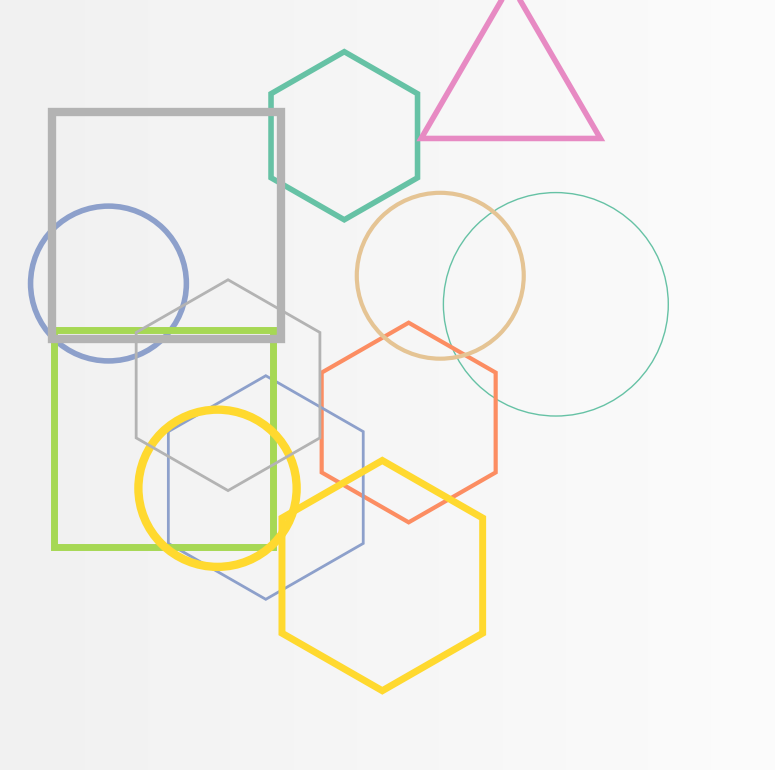[{"shape": "circle", "thickness": 0.5, "radius": 0.73, "center": [0.717, 0.605]}, {"shape": "hexagon", "thickness": 2, "radius": 0.55, "center": [0.444, 0.824]}, {"shape": "hexagon", "thickness": 1.5, "radius": 0.65, "center": [0.527, 0.451]}, {"shape": "hexagon", "thickness": 1, "radius": 0.73, "center": [0.343, 0.367]}, {"shape": "circle", "thickness": 2, "radius": 0.5, "center": [0.14, 0.632]}, {"shape": "triangle", "thickness": 2, "radius": 0.67, "center": [0.659, 0.887]}, {"shape": "square", "thickness": 2.5, "radius": 0.71, "center": [0.211, 0.431]}, {"shape": "circle", "thickness": 3, "radius": 0.51, "center": [0.281, 0.366]}, {"shape": "hexagon", "thickness": 2.5, "radius": 0.75, "center": [0.493, 0.252]}, {"shape": "circle", "thickness": 1.5, "radius": 0.54, "center": [0.568, 0.642]}, {"shape": "hexagon", "thickness": 1, "radius": 0.68, "center": [0.294, 0.5]}, {"shape": "square", "thickness": 3, "radius": 0.74, "center": [0.215, 0.707]}]